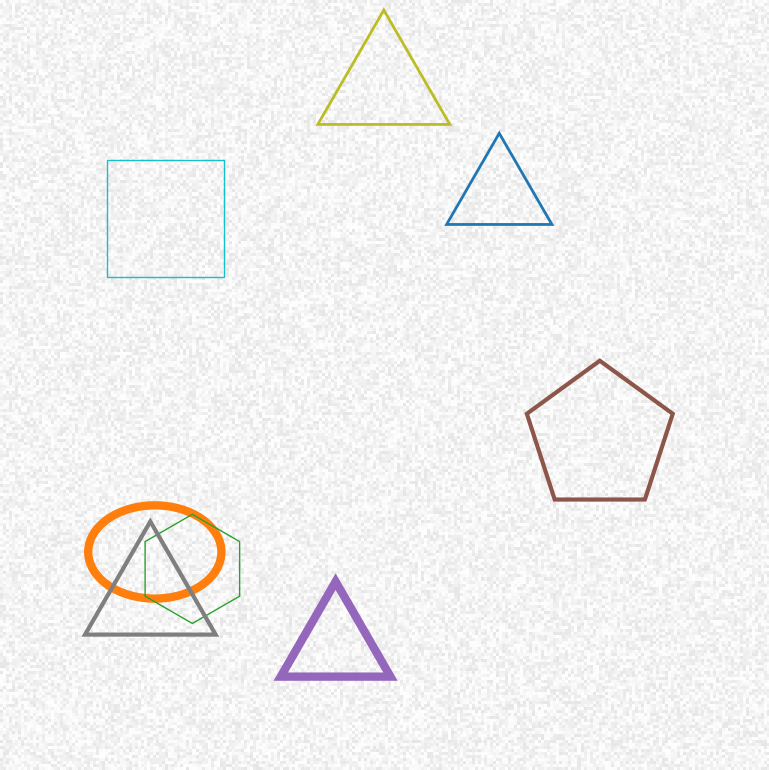[{"shape": "triangle", "thickness": 1, "radius": 0.39, "center": [0.648, 0.748]}, {"shape": "oval", "thickness": 3, "radius": 0.43, "center": [0.201, 0.283]}, {"shape": "hexagon", "thickness": 0.5, "radius": 0.35, "center": [0.25, 0.261]}, {"shape": "triangle", "thickness": 3, "radius": 0.41, "center": [0.436, 0.162]}, {"shape": "pentagon", "thickness": 1.5, "radius": 0.5, "center": [0.779, 0.432]}, {"shape": "triangle", "thickness": 1.5, "radius": 0.49, "center": [0.195, 0.225]}, {"shape": "triangle", "thickness": 1, "radius": 0.5, "center": [0.498, 0.888]}, {"shape": "square", "thickness": 0.5, "radius": 0.38, "center": [0.215, 0.716]}]